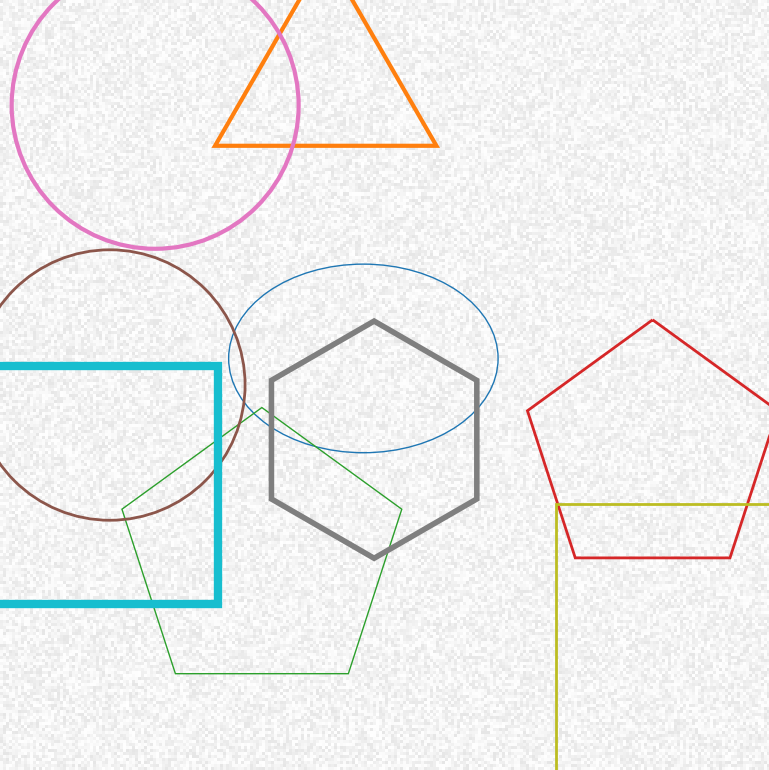[{"shape": "oval", "thickness": 0.5, "radius": 0.87, "center": [0.472, 0.535]}, {"shape": "triangle", "thickness": 1.5, "radius": 0.83, "center": [0.423, 0.894]}, {"shape": "pentagon", "thickness": 0.5, "radius": 0.96, "center": [0.34, 0.28]}, {"shape": "pentagon", "thickness": 1, "radius": 0.85, "center": [0.848, 0.414]}, {"shape": "circle", "thickness": 1, "radius": 0.88, "center": [0.143, 0.5]}, {"shape": "circle", "thickness": 1.5, "radius": 0.93, "center": [0.202, 0.863]}, {"shape": "hexagon", "thickness": 2, "radius": 0.77, "center": [0.486, 0.429]}, {"shape": "square", "thickness": 1, "radius": 0.89, "center": [0.9, 0.168]}, {"shape": "square", "thickness": 3, "radius": 0.77, "center": [0.128, 0.37]}]